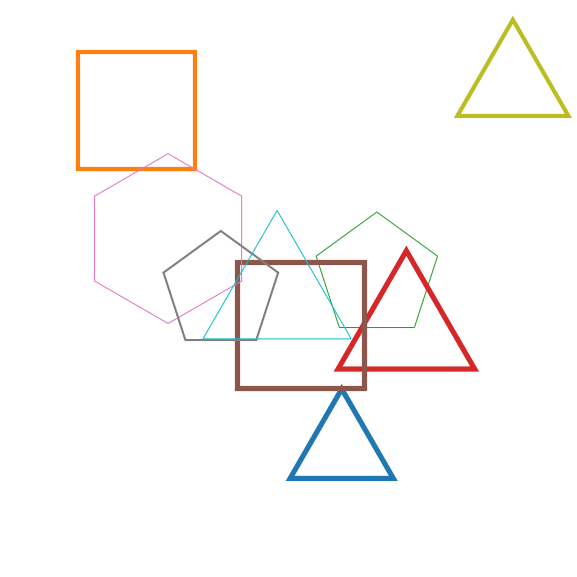[{"shape": "triangle", "thickness": 2.5, "radius": 0.52, "center": [0.592, 0.222]}, {"shape": "square", "thickness": 2, "radius": 0.51, "center": [0.237, 0.808]}, {"shape": "pentagon", "thickness": 0.5, "radius": 0.55, "center": [0.653, 0.521]}, {"shape": "triangle", "thickness": 2.5, "radius": 0.68, "center": [0.704, 0.428]}, {"shape": "square", "thickness": 2.5, "radius": 0.55, "center": [0.521, 0.436]}, {"shape": "hexagon", "thickness": 0.5, "radius": 0.74, "center": [0.291, 0.586]}, {"shape": "pentagon", "thickness": 1, "radius": 0.52, "center": [0.382, 0.495]}, {"shape": "triangle", "thickness": 2, "radius": 0.56, "center": [0.888, 0.854]}, {"shape": "triangle", "thickness": 0.5, "radius": 0.74, "center": [0.48, 0.486]}]